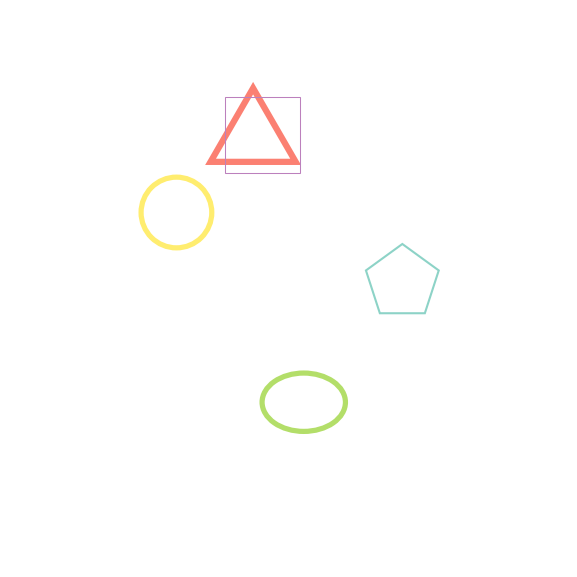[{"shape": "pentagon", "thickness": 1, "radius": 0.33, "center": [0.697, 0.51]}, {"shape": "triangle", "thickness": 3, "radius": 0.43, "center": [0.438, 0.761]}, {"shape": "oval", "thickness": 2.5, "radius": 0.36, "center": [0.526, 0.303]}, {"shape": "square", "thickness": 0.5, "radius": 0.33, "center": [0.454, 0.765]}, {"shape": "circle", "thickness": 2.5, "radius": 0.31, "center": [0.306, 0.631]}]